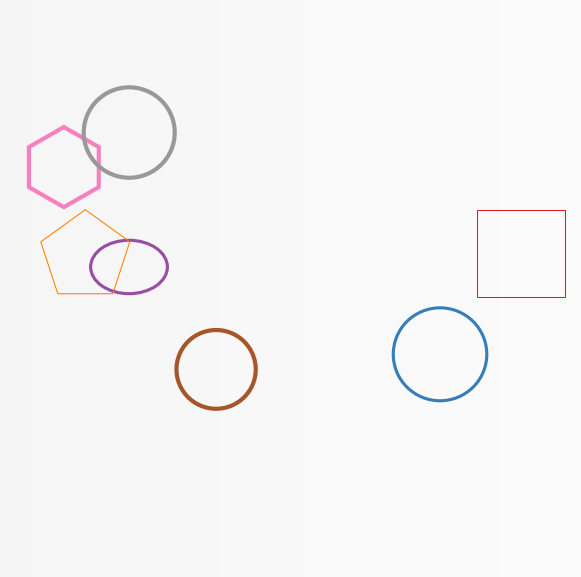[{"shape": "square", "thickness": 0.5, "radius": 0.38, "center": [0.896, 0.561]}, {"shape": "circle", "thickness": 1.5, "radius": 0.4, "center": [0.757, 0.386]}, {"shape": "oval", "thickness": 1.5, "radius": 0.33, "center": [0.222, 0.537]}, {"shape": "pentagon", "thickness": 0.5, "radius": 0.4, "center": [0.147, 0.556]}, {"shape": "circle", "thickness": 2, "radius": 0.34, "center": [0.372, 0.359]}, {"shape": "hexagon", "thickness": 2, "radius": 0.35, "center": [0.11, 0.71]}, {"shape": "circle", "thickness": 2, "radius": 0.39, "center": [0.222, 0.77]}]